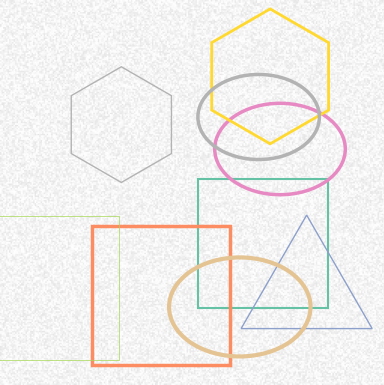[{"shape": "square", "thickness": 1.5, "radius": 0.84, "center": [0.684, 0.367]}, {"shape": "square", "thickness": 2.5, "radius": 0.9, "center": [0.418, 0.232]}, {"shape": "triangle", "thickness": 1, "radius": 0.98, "center": [0.796, 0.245]}, {"shape": "oval", "thickness": 2.5, "radius": 0.85, "center": [0.727, 0.613]}, {"shape": "square", "thickness": 0.5, "radius": 0.93, "center": [0.123, 0.252]}, {"shape": "hexagon", "thickness": 2, "radius": 0.88, "center": [0.702, 0.802]}, {"shape": "oval", "thickness": 3, "radius": 0.92, "center": [0.623, 0.203]}, {"shape": "oval", "thickness": 2.5, "radius": 0.79, "center": [0.672, 0.696]}, {"shape": "hexagon", "thickness": 1, "radius": 0.75, "center": [0.315, 0.676]}]